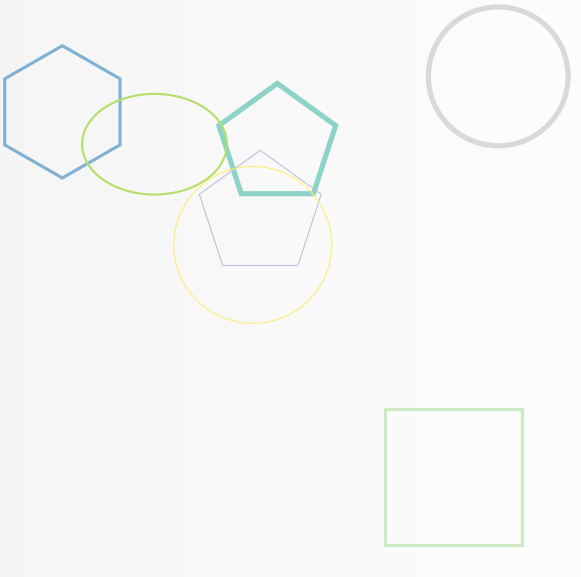[{"shape": "pentagon", "thickness": 2.5, "radius": 0.53, "center": [0.477, 0.749]}, {"shape": "pentagon", "thickness": 0.5, "radius": 0.55, "center": [0.448, 0.629]}, {"shape": "hexagon", "thickness": 1.5, "radius": 0.57, "center": [0.107, 0.805]}, {"shape": "oval", "thickness": 1, "radius": 0.62, "center": [0.266, 0.749]}, {"shape": "circle", "thickness": 2.5, "radius": 0.6, "center": [0.857, 0.867]}, {"shape": "square", "thickness": 1.5, "radius": 0.59, "center": [0.78, 0.173]}, {"shape": "circle", "thickness": 0.5, "radius": 0.68, "center": [0.435, 0.575]}]